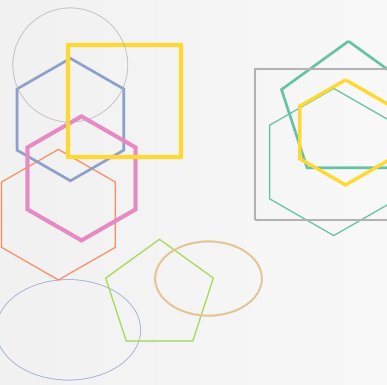[{"shape": "hexagon", "thickness": 1, "radius": 0.96, "center": [0.861, 0.579]}, {"shape": "pentagon", "thickness": 2, "radius": 0.91, "center": [0.899, 0.711]}, {"shape": "hexagon", "thickness": 1, "radius": 0.85, "center": [0.151, 0.442]}, {"shape": "oval", "thickness": 0.5, "radius": 0.93, "center": [0.176, 0.143]}, {"shape": "hexagon", "thickness": 2, "radius": 0.79, "center": [0.182, 0.689]}, {"shape": "hexagon", "thickness": 3, "radius": 0.81, "center": [0.21, 0.537]}, {"shape": "pentagon", "thickness": 1, "radius": 0.73, "center": [0.412, 0.232]}, {"shape": "square", "thickness": 3, "radius": 0.73, "center": [0.321, 0.737]}, {"shape": "hexagon", "thickness": 2.5, "radius": 0.68, "center": [0.892, 0.656]}, {"shape": "oval", "thickness": 1.5, "radius": 0.69, "center": [0.538, 0.276]}, {"shape": "square", "thickness": 1.5, "radius": 0.98, "center": [0.853, 0.624]}, {"shape": "circle", "thickness": 0.5, "radius": 0.74, "center": [0.181, 0.831]}]